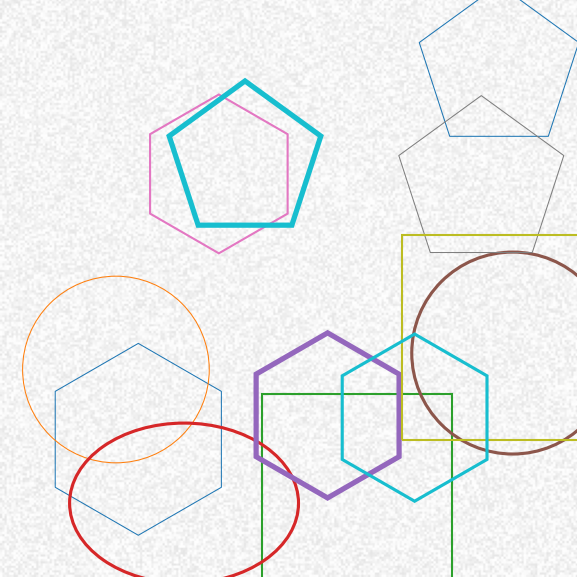[{"shape": "hexagon", "thickness": 0.5, "radius": 0.83, "center": [0.239, 0.238]}, {"shape": "pentagon", "thickness": 0.5, "radius": 0.73, "center": [0.864, 0.881]}, {"shape": "circle", "thickness": 0.5, "radius": 0.81, "center": [0.201, 0.359]}, {"shape": "square", "thickness": 1, "radius": 0.83, "center": [0.618, 0.152]}, {"shape": "oval", "thickness": 1.5, "radius": 0.99, "center": [0.319, 0.128]}, {"shape": "hexagon", "thickness": 2.5, "radius": 0.71, "center": [0.567, 0.28]}, {"shape": "circle", "thickness": 1.5, "radius": 0.87, "center": [0.888, 0.388]}, {"shape": "hexagon", "thickness": 1, "radius": 0.69, "center": [0.379, 0.698]}, {"shape": "pentagon", "thickness": 0.5, "radius": 0.75, "center": [0.833, 0.683]}, {"shape": "square", "thickness": 1, "radius": 0.89, "center": [0.874, 0.414]}, {"shape": "hexagon", "thickness": 1.5, "radius": 0.72, "center": [0.718, 0.276]}, {"shape": "pentagon", "thickness": 2.5, "radius": 0.69, "center": [0.424, 0.721]}]